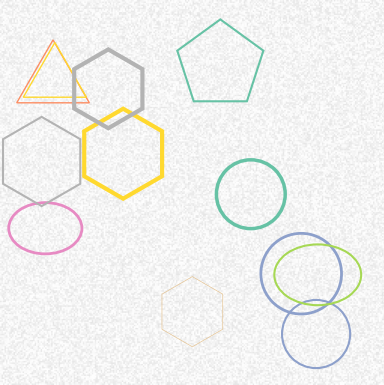[{"shape": "circle", "thickness": 2.5, "radius": 0.45, "center": [0.651, 0.496]}, {"shape": "pentagon", "thickness": 1.5, "radius": 0.59, "center": [0.572, 0.832]}, {"shape": "triangle", "thickness": 1, "radius": 0.54, "center": [0.138, 0.787]}, {"shape": "circle", "thickness": 1.5, "radius": 0.44, "center": [0.821, 0.132]}, {"shape": "circle", "thickness": 2, "radius": 0.52, "center": [0.782, 0.289]}, {"shape": "oval", "thickness": 2, "radius": 0.48, "center": [0.118, 0.407]}, {"shape": "oval", "thickness": 1.5, "radius": 0.56, "center": [0.825, 0.286]}, {"shape": "hexagon", "thickness": 3, "radius": 0.58, "center": [0.32, 0.601]}, {"shape": "triangle", "thickness": 1, "radius": 0.47, "center": [0.142, 0.795]}, {"shape": "hexagon", "thickness": 0.5, "radius": 0.46, "center": [0.5, 0.19]}, {"shape": "hexagon", "thickness": 1.5, "radius": 0.58, "center": [0.108, 0.581]}, {"shape": "hexagon", "thickness": 3, "radius": 0.51, "center": [0.281, 0.769]}]